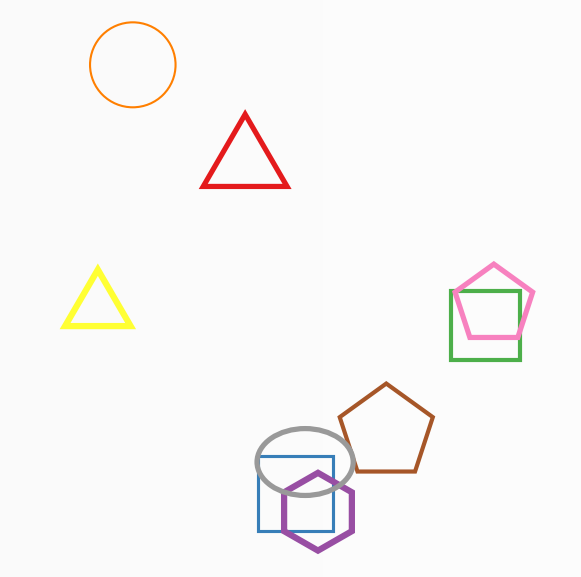[{"shape": "triangle", "thickness": 2.5, "radius": 0.42, "center": [0.422, 0.718]}, {"shape": "square", "thickness": 1.5, "radius": 0.32, "center": [0.508, 0.145]}, {"shape": "square", "thickness": 2, "radius": 0.3, "center": [0.835, 0.435]}, {"shape": "hexagon", "thickness": 3, "radius": 0.34, "center": [0.547, 0.113]}, {"shape": "circle", "thickness": 1, "radius": 0.37, "center": [0.228, 0.887]}, {"shape": "triangle", "thickness": 3, "radius": 0.33, "center": [0.168, 0.467]}, {"shape": "pentagon", "thickness": 2, "radius": 0.42, "center": [0.665, 0.251]}, {"shape": "pentagon", "thickness": 2.5, "radius": 0.35, "center": [0.85, 0.472]}, {"shape": "oval", "thickness": 2.5, "radius": 0.41, "center": [0.525, 0.199]}]